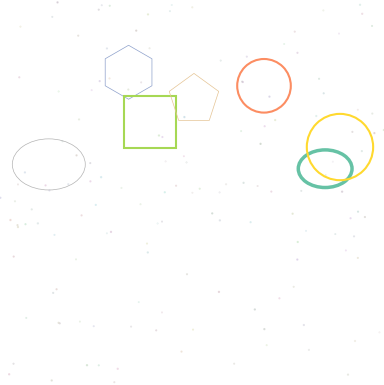[{"shape": "oval", "thickness": 2.5, "radius": 0.35, "center": [0.845, 0.562]}, {"shape": "circle", "thickness": 1.5, "radius": 0.35, "center": [0.686, 0.777]}, {"shape": "hexagon", "thickness": 0.5, "radius": 0.35, "center": [0.334, 0.812]}, {"shape": "square", "thickness": 1.5, "radius": 0.34, "center": [0.39, 0.684]}, {"shape": "circle", "thickness": 1.5, "radius": 0.43, "center": [0.883, 0.618]}, {"shape": "pentagon", "thickness": 0.5, "radius": 0.34, "center": [0.504, 0.742]}, {"shape": "oval", "thickness": 0.5, "radius": 0.47, "center": [0.127, 0.573]}]